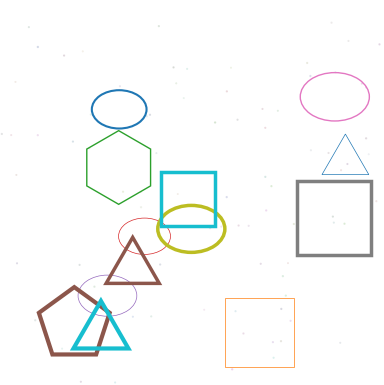[{"shape": "oval", "thickness": 1.5, "radius": 0.36, "center": [0.31, 0.716]}, {"shape": "triangle", "thickness": 0.5, "radius": 0.35, "center": [0.897, 0.582]}, {"shape": "square", "thickness": 0.5, "radius": 0.45, "center": [0.674, 0.137]}, {"shape": "hexagon", "thickness": 1, "radius": 0.48, "center": [0.308, 0.565]}, {"shape": "oval", "thickness": 0.5, "radius": 0.34, "center": [0.375, 0.386]}, {"shape": "oval", "thickness": 0.5, "radius": 0.38, "center": [0.279, 0.232]}, {"shape": "triangle", "thickness": 2.5, "radius": 0.4, "center": [0.345, 0.304]}, {"shape": "pentagon", "thickness": 3, "radius": 0.48, "center": [0.193, 0.158]}, {"shape": "oval", "thickness": 1, "radius": 0.45, "center": [0.87, 0.749]}, {"shape": "square", "thickness": 2.5, "radius": 0.48, "center": [0.868, 0.433]}, {"shape": "oval", "thickness": 2.5, "radius": 0.44, "center": [0.497, 0.405]}, {"shape": "square", "thickness": 2.5, "radius": 0.35, "center": [0.488, 0.483]}, {"shape": "triangle", "thickness": 3, "radius": 0.41, "center": [0.262, 0.136]}]